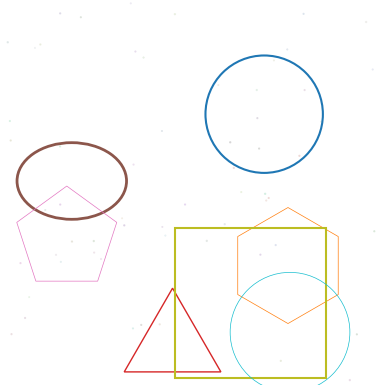[{"shape": "circle", "thickness": 1.5, "radius": 0.76, "center": [0.686, 0.703]}, {"shape": "hexagon", "thickness": 0.5, "radius": 0.75, "center": [0.748, 0.31]}, {"shape": "triangle", "thickness": 1, "radius": 0.72, "center": [0.448, 0.107]}, {"shape": "oval", "thickness": 2, "radius": 0.71, "center": [0.186, 0.53]}, {"shape": "pentagon", "thickness": 0.5, "radius": 0.68, "center": [0.173, 0.38]}, {"shape": "square", "thickness": 1.5, "radius": 0.98, "center": [0.651, 0.214]}, {"shape": "circle", "thickness": 0.5, "radius": 0.78, "center": [0.753, 0.137]}]